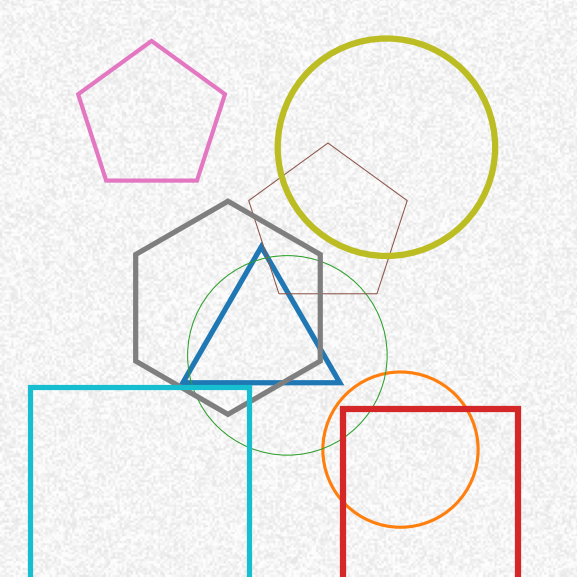[{"shape": "triangle", "thickness": 2.5, "radius": 0.78, "center": [0.453, 0.415]}, {"shape": "circle", "thickness": 1.5, "radius": 0.67, "center": [0.693, 0.221]}, {"shape": "circle", "thickness": 0.5, "radius": 0.86, "center": [0.498, 0.384]}, {"shape": "square", "thickness": 3, "radius": 0.76, "center": [0.746, 0.139]}, {"shape": "pentagon", "thickness": 0.5, "radius": 0.72, "center": [0.568, 0.607]}, {"shape": "pentagon", "thickness": 2, "radius": 0.67, "center": [0.262, 0.795]}, {"shape": "hexagon", "thickness": 2.5, "radius": 0.92, "center": [0.395, 0.466]}, {"shape": "circle", "thickness": 3, "radius": 0.94, "center": [0.669, 0.744]}, {"shape": "square", "thickness": 2.5, "radius": 0.95, "center": [0.242, 0.14]}]